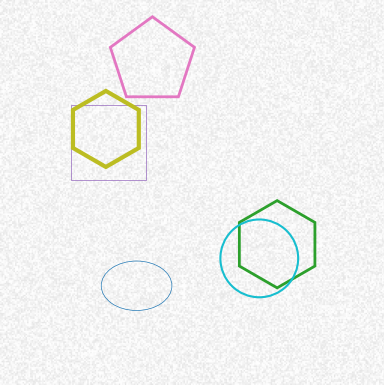[{"shape": "oval", "thickness": 0.5, "radius": 0.46, "center": [0.355, 0.258]}, {"shape": "hexagon", "thickness": 2, "radius": 0.57, "center": [0.72, 0.366]}, {"shape": "square", "thickness": 0.5, "radius": 0.49, "center": [0.282, 0.629]}, {"shape": "pentagon", "thickness": 2, "radius": 0.57, "center": [0.396, 0.842]}, {"shape": "hexagon", "thickness": 3, "radius": 0.49, "center": [0.275, 0.665]}, {"shape": "circle", "thickness": 1.5, "radius": 0.51, "center": [0.673, 0.329]}]